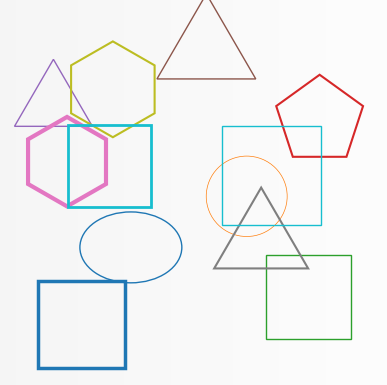[{"shape": "square", "thickness": 2.5, "radius": 0.56, "center": [0.211, 0.157]}, {"shape": "oval", "thickness": 1, "radius": 0.66, "center": [0.338, 0.357]}, {"shape": "circle", "thickness": 0.5, "radius": 0.52, "center": [0.637, 0.49]}, {"shape": "square", "thickness": 1, "radius": 0.55, "center": [0.796, 0.228]}, {"shape": "pentagon", "thickness": 1.5, "radius": 0.59, "center": [0.825, 0.688]}, {"shape": "triangle", "thickness": 1, "radius": 0.58, "center": [0.138, 0.73]}, {"shape": "triangle", "thickness": 1, "radius": 0.74, "center": [0.533, 0.869]}, {"shape": "hexagon", "thickness": 3, "radius": 0.58, "center": [0.173, 0.58]}, {"shape": "triangle", "thickness": 1.5, "radius": 0.7, "center": [0.674, 0.373]}, {"shape": "hexagon", "thickness": 1.5, "radius": 0.62, "center": [0.291, 0.768]}, {"shape": "square", "thickness": 1, "radius": 0.64, "center": [0.701, 0.544]}, {"shape": "square", "thickness": 2, "radius": 0.53, "center": [0.283, 0.568]}]